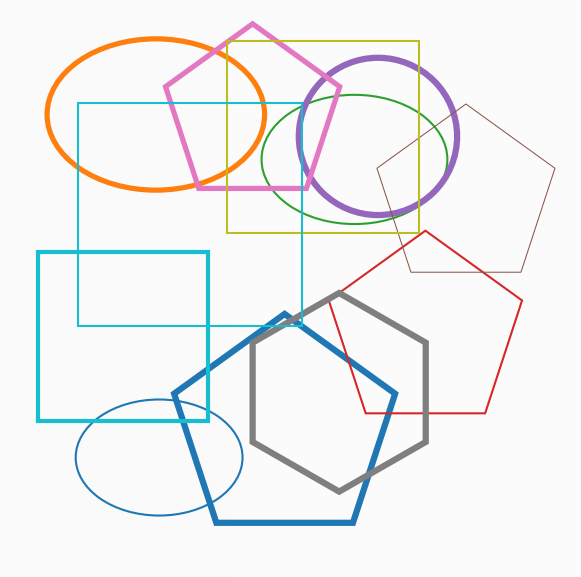[{"shape": "pentagon", "thickness": 3, "radius": 1.0, "center": [0.49, 0.256]}, {"shape": "oval", "thickness": 1, "radius": 0.72, "center": [0.274, 0.207]}, {"shape": "oval", "thickness": 2.5, "radius": 0.94, "center": [0.268, 0.801]}, {"shape": "oval", "thickness": 1, "radius": 0.8, "center": [0.61, 0.723]}, {"shape": "pentagon", "thickness": 1, "radius": 0.87, "center": [0.732, 0.425]}, {"shape": "circle", "thickness": 3, "radius": 0.68, "center": [0.65, 0.763]}, {"shape": "pentagon", "thickness": 0.5, "radius": 0.81, "center": [0.802, 0.658]}, {"shape": "pentagon", "thickness": 2.5, "radius": 0.79, "center": [0.435, 0.8]}, {"shape": "hexagon", "thickness": 3, "radius": 0.86, "center": [0.584, 0.32]}, {"shape": "square", "thickness": 1, "radius": 0.83, "center": [0.556, 0.762]}, {"shape": "square", "thickness": 1, "radius": 0.96, "center": [0.327, 0.627]}, {"shape": "square", "thickness": 2, "radius": 0.73, "center": [0.211, 0.417]}]